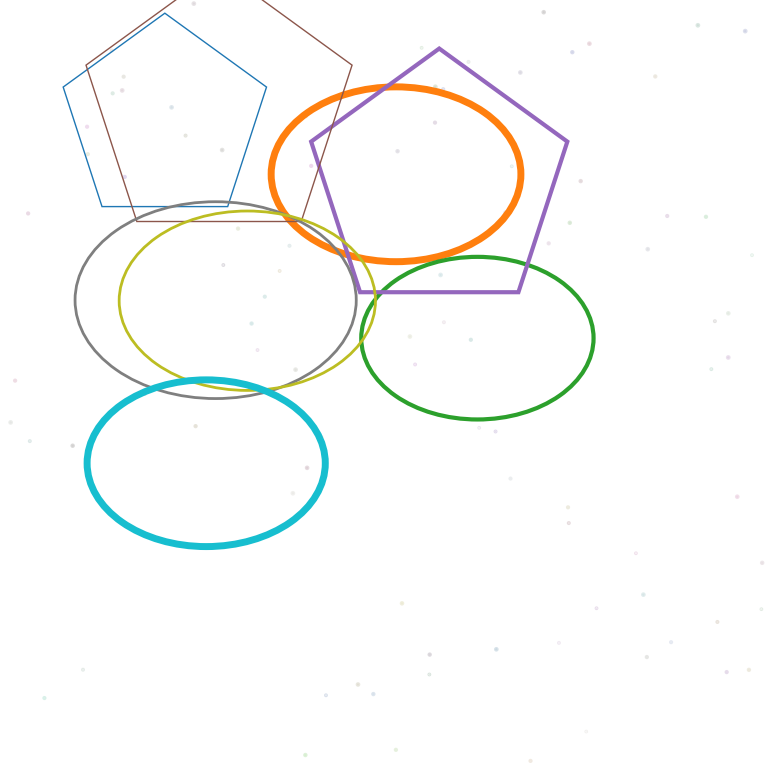[{"shape": "pentagon", "thickness": 0.5, "radius": 0.69, "center": [0.214, 0.844]}, {"shape": "oval", "thickness": 2.5, "radius": 0.81, "center": [0.514, 0.774]}, {"shape": "oval", "thickness": 1.5, "radius": 0.75, "center": [0.62, 0.561]}, {"shape": "pentagon", "thickness": 1.5, "radius": 0.87, "center": [0.57, 0.762]}, {"shape": "pentagon", "thickness": 0.5, "radius": 0.91, "center": [0.284, 0.859]}, {"shape": "oval", "thickness": 1, "radius": 0.91, "center": [0.28, 0.61]}, {"shape": "oval", "thickness": 1, "radius": 0.83, "center": [0.321, 0.609]}, {"shape": "oval", "thickness": 2.5, "radius": 0.77, "center": [0.268, 0.398]}]